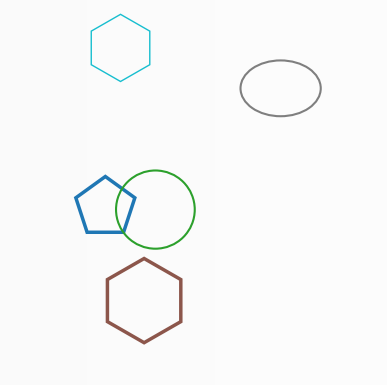[{"shape": "pentagon", "thickness": 2.5, "radius": 0.4, "center": [0.272, 0.461]}, {"shape": "circle", "thickness": 1.5, "radius": 0.51, "center": [0.401, 0.456]}, {"shape": "hexagon", "thickness": 2.5, "radius": 0.55, "center": [0.372, 0.219]}, {"shape": "oval", "thickness": 1.5, "radius": 0.52, "center": [0.724, 0.771]}, {"shape": "hexagon", "thickness": 1, "radius": 0.44, "center": [0.311, 0.876]}]